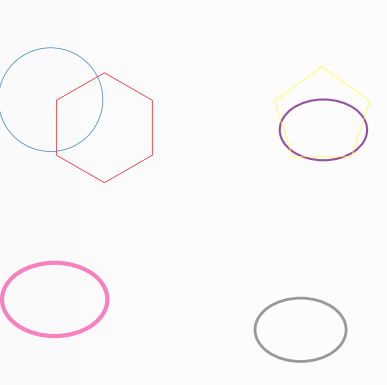[{"shape": "hexagon", "thickness": 0.5, "radius": 0.71, "center": [0.269, 0.668]}, {"shape": "circle", "thickness": 0.5, "radius": 0.67, "center": [0.131, 0.741]}, {"shape": "oval", "thickness": 1.5, "radius": 0.56, "center": [0.835, 0.663]}, {"shape": "pentagon", "thickness": 0.5, "radius": 0.65, "center": [0.831, 0.698]}, {"shape": "oval", "thickness": 3, "radius": 0.68, "center": [0.141, 0.222]}, {"shape": "oval", "thickness": 2, "radius": 0.59, "center": [0.776, 0.143]}]